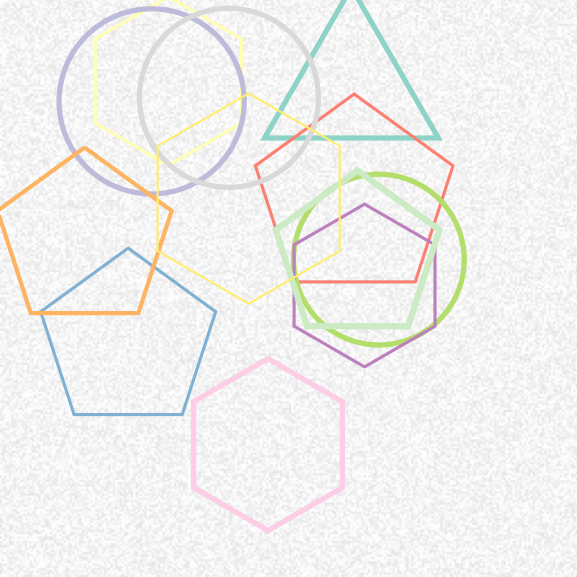[{"shape": "triangle", "thickness": 2.5, "radius": 0.87, "center": [0.609, 0.847]}, {"shape": "hexagon", "thickness": 1.5, "radius": 0.73, "center": [0.291, 0.859]}, {"shape": "circle", "thickness": 2.5, "radius": 0.8, "center": [0.263, 0.824]}, {"shape": "pentagon", "thickness": 1.5, "radius": 0.9, "center": [0.613, 0.656]}, {"shape": "pentagon", "thickness": 1.5, "radius": 0.8, "center": [0.222, 0.41]}, {"shape": "pentagon", "thickness": 2, "radius": 0.79, "center": [0.146, 0.585]}, {"shape": "circle", "thickness": 2.5, "radius": 0.74, "center": [0.656, 0.55]}, {"shape": "hexagon", "thickness": 2.5, "radius": 0.74, "center": [0.464, 0.229]}, {"shape": "circle", "thickness": 2.5, "radius": 0.78, "center": [0.396, 0.83]}, {"shape": "hexagon", "thickness": 1.5, "radius": 0.7, "center": [0.631, 0.505]}, {"shape": "pentagon", "thickness": 3, "radius": 0.74, "center": [0.619, 0.555]}, {"shape": "hexagon", "thickness": 1, "radius": 0.91, "center": [0.431, 0.655]}]